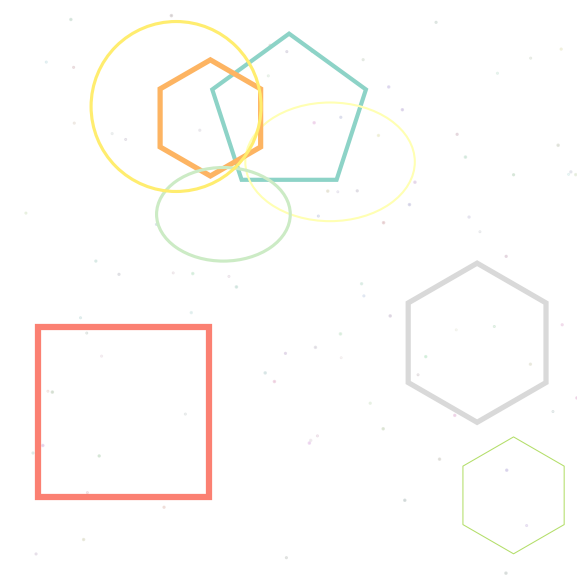[{"shape": "pentagon", "thickness": 2, "radius": 0.7, "center": [0.501, 0.801]}, {"shape": "oval", "thickness": 1, "radius": 0.73, "center": [0.572, 0.719]}, {"shape": "square", "thickness": 3, "radius": 0.74, "center": [0.214, 0.286]}, {"shape": "hexagon", "thickness": 2.5, "radius": 0.5, "center": [0.364, 0.795]}, {"shape": "hexagon", "thickness": 0.5, "radius": 0.51, "center": [0.889, 0.141]}, {"shape": "hexagon", "thickness": 2.5, "radius": 0.69, "center": [0.826, 0.406]}, {"shape": "oval", "thickness": 1.5, "radius": 0.58, "center": [0.387, 0.628]}, {"shape": "circle", "thickness": 1.5, "radius": 0.74, "center": [0.305, 0.815]}]